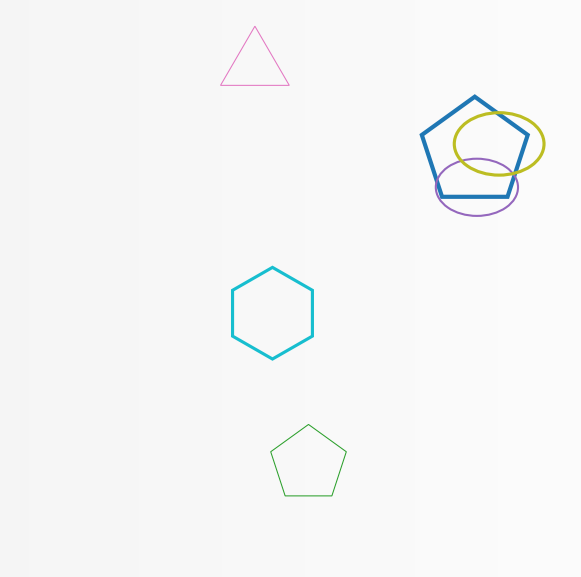[{"shape": "pentagon", "thickness": 2, "radius": 0.48, "center": [0.817, 0.736]}, {"shape": "pentagon", "thickness": 0.5, "radius": 0.34, "center": [0.531, 0.196]}, {"shape": "oval", "thickness": 1, "radius": 0.35, "center": [0.82, 0.675]}, {"shape": "triangle", "thickness": 0.5, "radius": 0.34, "center": [0.439, 0.885]}, {"shape": "oval", "thickness": 1.5, "radius": 0.39, "center": [0.859, 0.75]}, {"shape": "hexagon", "thickness": 1.5, "radius": 0.4, "center": [0.469, 0.457]}]